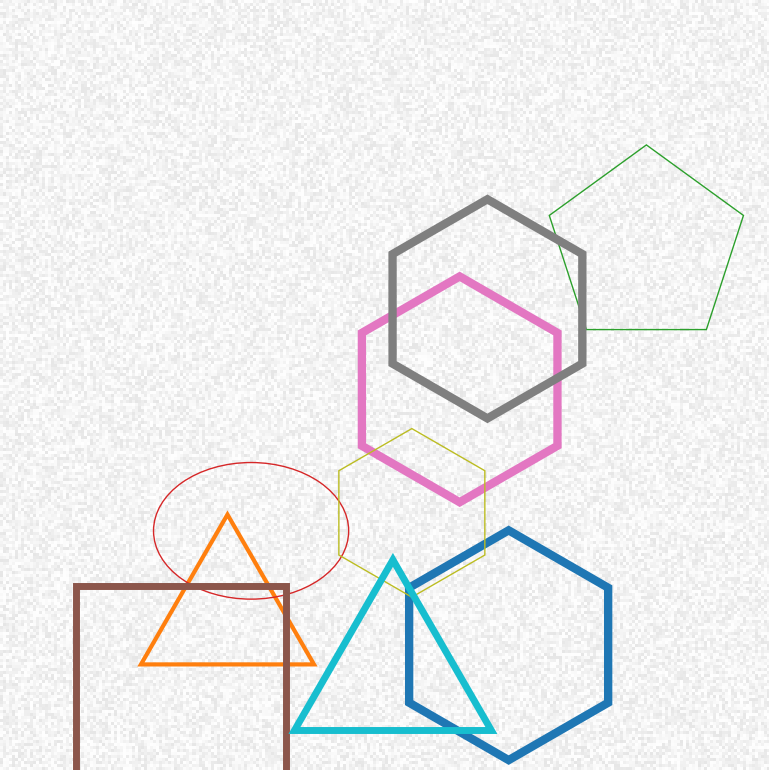[{"shape": "hexagon", "thickness": 3, "radius": 0.75, "center": [0.661, 0.162]}, {"shape": "triangle", "thickness": 1.5, "radius": 0.65, "center": [0.295, 0.202]}, {"shape": "pentagon", "thickness": 0.5, "radius": 0.66, "center": [0.839, 0.679]}, {"shape": "oval", "thickness": 0.5, "radius": 0.63, "center": [0.326, 0.311]}, {"shape": "square", "thickness": 2.5, "radius": 0.68, "center": [0.236, 0.103]}, {"shape": "hexagon", "thickness": 3, "radius": 0.73, "center": [0.597, 0.494]}, {"shape": "hexagon", "thickness": 3, "radius": 0.71, "center": [0.633, 0.599]}, {"shape": "hexagon", "thickness": 0.5, "radius": 0.55, "center": [0.535, 0.334]}, {"shape": "triangle", "thickness": 2.5, "radius": 0.74, "center": [0.51, 0.125]}]